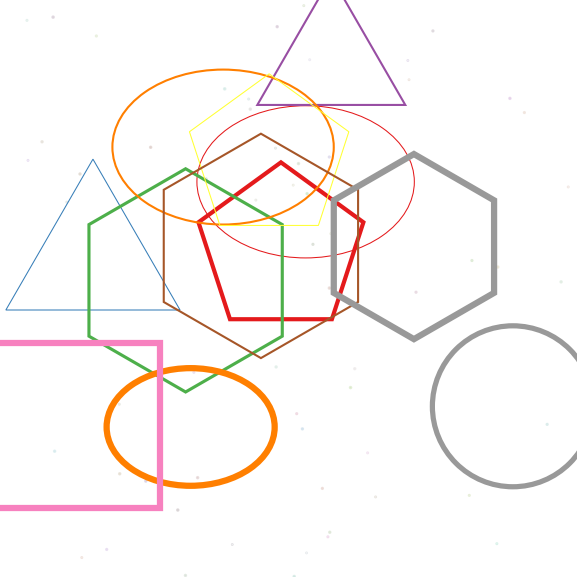[{"shape": "pentagon", "thickness": 2, "radius": 0.75, "center": [0.486, 0.568]}, {"shape": "oval", "thickness": 0.5, "radius": 0.94, "center": [0.529, 0.684]}, {"shape": "triangle", "thickness": 0.5, "radius": 0.87, "center": [0.161, 0.549]}, {"shape": "hexagon", "thickness": 1.5, "radius": 0.97, "center": [0.321, 0.514]}, {"shape": "triangle", "thickness": 1, "radius": 0.74, "center": [0.574, 0.891]}, {"shape": "oval", "thickness": 1, "radius": 0.96, "center": [0.386, 0.744]}, {"shape": "oval", "thickness": 3, "radius": 0.73, "center": [0.33, 0.26]}, {"shape": "pentagon", "thickness": 0.5, "radius": 0.73, "center": [0.466, 0.726]}, {"shape": "hexagon", "thickness": 1, "radius": 0.97, "center": [0.452, 0.573]}, {"shape": "square", "thickness": 3, "radius": 0.71, "center": [0.135, 0.262]}, {"shape": "circle", "thickness": 2.5, "radius": 0.7, "center": [0.888, 0.296]}, {"shape": "hexagon", "thickness": 3, "radius": 0.8, "center": [0.717, 0.572]}]